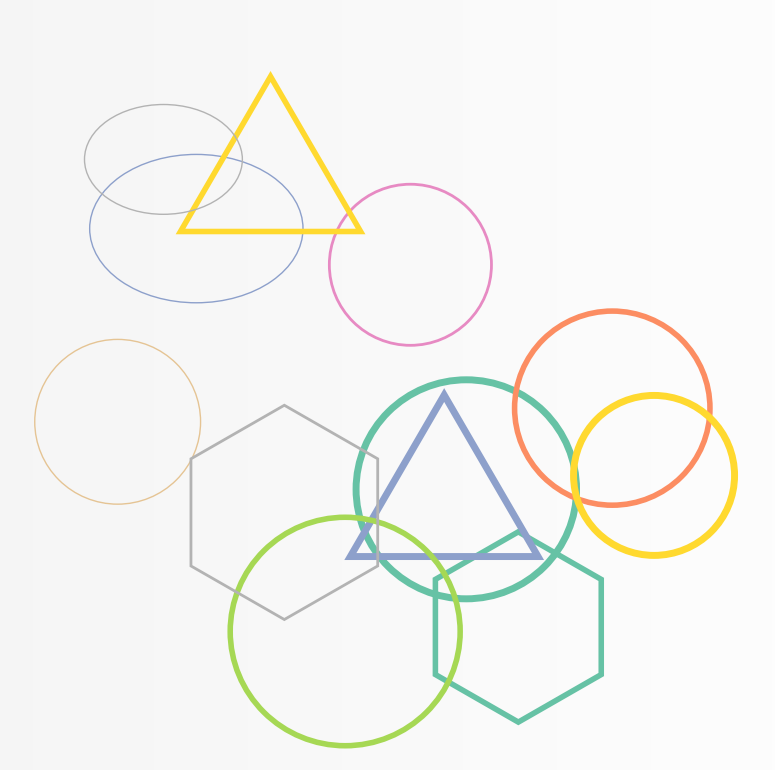[{"shape": "circle", "thickness": 2.5, "radius": 0.71, "center": [0.602, 0.365]}, {"shape": "hexagon", "thickness": 2, "radius": 0.62, "center": [0.669, 0.186]}, {"shape": "circle", "thickness": 2, "radius": 0.63, "center": [0.79, 0.47]}, {"shape": "triangle", "thickness": 2.5, "radius": 0.7, "center": [0.573, 0.347]}, {"shape": "oval", "thickness": 0.5, "radius": 0.69, "center": [0.253, 0.703]}, {"shape": "circle", "thickness": 1, "radius": 0.52, "center": [0.53, 0.656]}, {"shape": "circle", "thickness": 2, "radius": 0.74, "center": [0.445, 0.18]}, {"shape": "triangle", "thickness": 2, "radius": 0.67, "center": [0.349, 0.766]}, {"shape": "circle", "thickness": 2.5, "radius": 0.52, "center": [0.844, 0.383]}, {"shape": "circle", "thickness": 0.5, "radius": 0.53, "center": [0.152, 0.452]}, {"shape": "oval", "thickness": 0.5, "radius": 0.51, "center": [0.211, 0.793]}, {"shape": "hexagon", "thickness": 1, "radius": 0.7, "center": [0.367, 0.335]}]